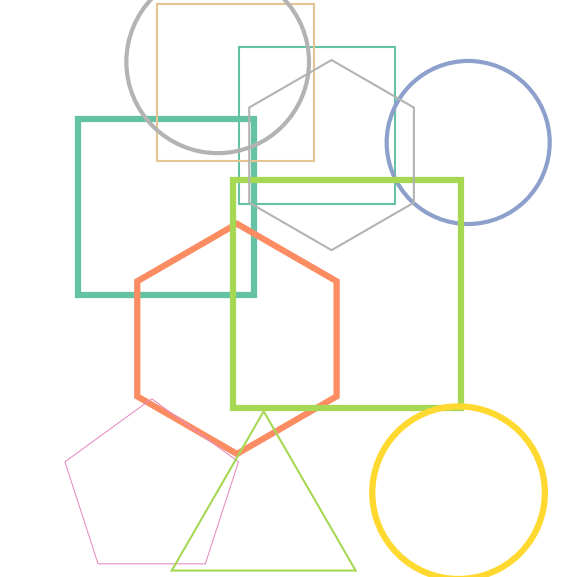[{"shape": "square", "thickness": 1, "radius": 0.68, "center": [0.549, 0.782]}, {"shape": "square", "thickness": 3, "radius": 0.76, "center": [0.288, 0.641]}, {"shape": "hexagon", "thickness": 3, "radius": 1.0, "center": [0.41, 0.412]}, {"shape": "circle", "thickness": 2, "radius": 0.71, "center": [0.811, 0.752]}, {"shape": "pentagon", "thickness": 0.5, "radius": 0.79, "center": [0.263, 0.151]}, {"shape": "square", "thickness": 3, "radius": 0.99, "center": [0.601, 0.49]}, {"shape": "triangle", "thickness": 1, "radius": 0.92, "center": [0.457, 0.103]}, {"shape": "circle", "thickness": 3, "radius": 0.75, "center": [0.794, 0.146]}, {"shape": "square", "thickness": 1, "radius": 0.68, "center": [0.408, 0.856]}, {"shape": "hexagon", "thickness": 1, "radius": 0.82, "center": [0.574, 0.731]}, {"shape": "circle", "thickness": 2, "radius": 0.79, "center": [0.377, 0.892]}]